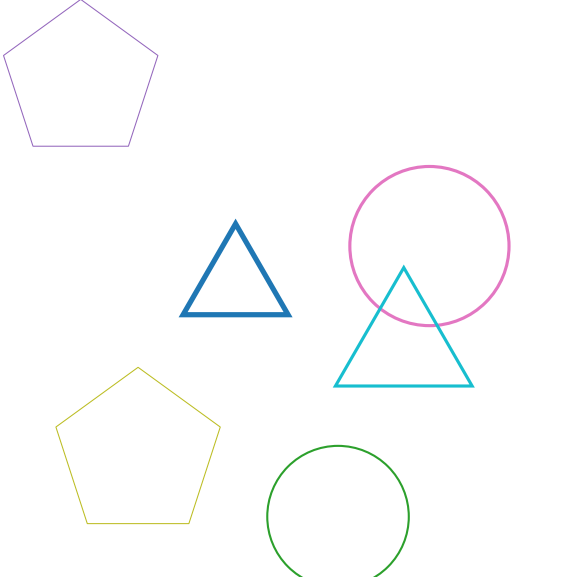[{"shape": "triangle", "thickness": 2.5, "radius": 0.52, "center": [0.408, 0.507]}, {"shape": "circle", "thickness": 1, "radius": 0.61, "center": [0.585, 0.105]}, {"shape": "pentagon", "thickness": 0.5, "radius": 0.7, "center": [0.14, 0.86]}, {"shape": "circle", "thickness": 1.5, "radius": 0.69, "center": [0.744, 0.573]}, {"shape": "pentagon", "thickness": 0.5, "radius": 0.75, "center": [0.239, 0.213]}, {"shape": "triangle", "thickness": 1.5, "radius": 0.68, "center": [0.699, 0.399]}]